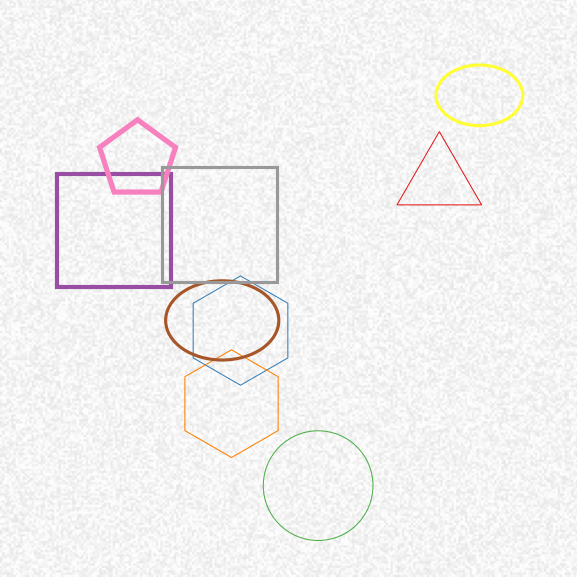[{"shape": "triangle", "thickness": 0.5, "radius": 0.42, "center": [0.761, 0.687]}, {"shape": "hexagon", "thickness": 0.5, "radius": 0.47, "center": [0.416, 0.427]}, {"shape": "circle", "thickness": 0.5, "radius": 0.47, "center": [0.551, 0.158]}, {"shape": "square", "thickness": 2, "radius": 0.49, "center": [0.198, 0.6]}, {"shape": "hexagon", "thickness": 0.5, "radius": 0.47, "center": [0.401, 0.3]}, {"shape": "oval", "thickness": 1.5, "radius": 0.38, "center": [0.83, 0.834]}, {"shape": "oval", "thickness": 1.5, "radius": 0.49, "center": [0.385, 0.444]}, {"shape": "pentagon", "thickness": 2.5, "radius": 0.35, "center": [0.238, 0.723]}, {"shape": "square", "thickness": 1.5, "radius": 0.5, "center": [0.38, 0.611]}]